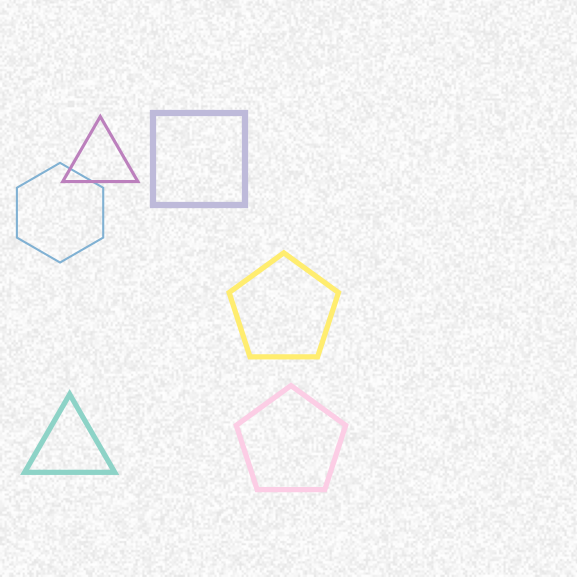[{"shape": "triangle", "thickness": 2.5, "radius": 0.45, "center": [0.121, 0.226]}, {"shape": "square", "thickness": 3, "radius": 0.4, "center": [0.345, 0.723]}, {"shape": "hexagon", "thickness": 1, "radius": 0.43, "center": [0.104, 0.631]}, {"shape": "pentagon", "thickness": 2.5, "radius": 0.5, "center": [0.504, 0.232]}, {"shape": "triangle", "thickness": 1.5, "radius": 0.38, "center": [0.174, 0.722]}, {"shape": "pentagon", "thickness": 2.5, "radius": 0.5, "center": [0.491, 0.462]}]